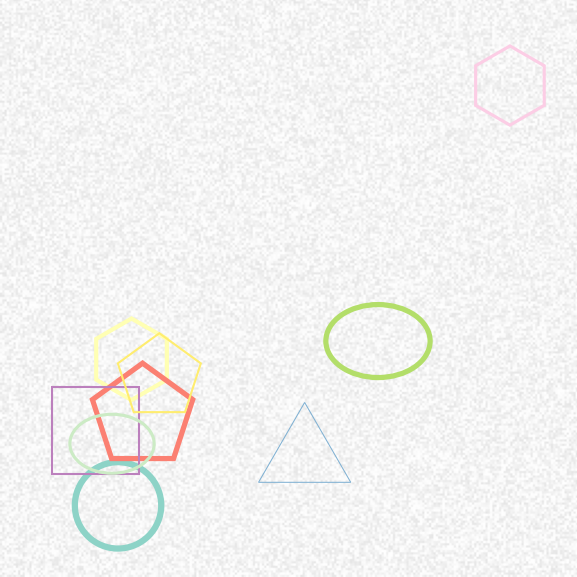[{"shape": "circle", "thickness": 3, "radius": 0.37, "center": [0.204, 0.124]}, {"shape": "hexagon", "thickness": 2, "radius": 0.35, "center": [0.228, 0.377]}, {"shape": "pentagon", "thickness": 2.5, "radius": 0.46, "center": [0.247, 0.279]}, {"shape": "triangle", "thickness": 0.5, "radius": 0.46, "center": [0.528, 0.21]}, {"shape": "oval", "thickness": 2.5, "radius": 0.45, "center": [0.655, 0.409]}, {"shape": "hexagon", "thickness": 1.5, "radius": 0.34, "center": [0.883, 0.851]}, {"shape": "square", "thickness": 1, "radius": 0.38, "center": [0.165, 0.253]}, {"shape": "oval", "thickness": 1.5, "radius": 0.36, "center": [0.194, 0.231]}, {"shape": "pentagon", "thickness": 1, "radius": 0.38, "center": [0.276, 0.347]}]